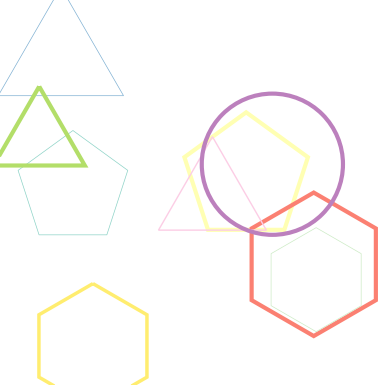[{"shape": "pentagon", "thickness": 0.5, "radius": 0.75, "center": [0.189, 0.511]}, {"shape": "pentagon", "thickness": 3, "radius": 0.84, "center": [0.639, 0.54]}, {"shape": "hexagon", "thickness": 3, "radius": 0.93, "center": [0.815, 0.313]}, {"shape": "triangle", "thickness": 0.5, "radius": 0.94, "center": [0.158, 0.845]}, {"shape": "triangle", "thickness": 3, "radius": 0.68, "center": [0.102, 0.639]}, {"shape": "triangle", "thickness": 1, "radius": 0.81, "center": [0.552, 0.483]}, {"shape": "circle", "thickness": 3, "radius": 0.92, "center": [0.707, 0.573]}, {"shape": "hexagon", "thickness": 0.5, "radius": 0.68, "center": [0.821, 0.274]}, {"shape": "hexagon", "thickness": 2.5, "radius": 0.81, "center": [0.241, 0.101]}]